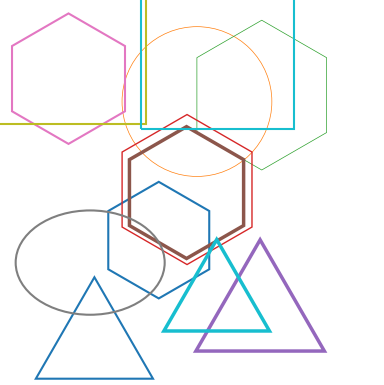[{"shape": "hexagon", "thickness": 1.5, "radius": 0.76, "center": [0.412, 0.376]}, {"shape": "triangle", "thickness": 1.5, "radius": 0.88, "center": [0.245, 0.104]}, {"shape": "circle", "thickness": 0.5, "radius": 0.97, "center": [0.512, 0.736]}, {"shape": "hexagon", "thickness": 0.5, "radius": 0.97, "center": [0.68, 0.753]}, {"shape": "hexagon", "thickness": 1, "radius": 0.97, "center": [0.486, 0.508]}, {"shape": "triangle", "thickness": 2.5, "radius": 0.96, "center": [0.676, 0.185]}, {"shape": "hexagon", "thickness": 2.5, "radius": 0.86, "center": [0.484, 0.5]}, {"shape": "hexagon", "thickness": 1.5, "radius": 0.85, "center": [0.178, 0.796]}, {"shape": "oval", "thickness": 1.5, "radius": 0.97, "center": [0.234, 0.318]}, {"shape": "square", "thickness": 1.5, "radius": 0.97, "center": [0.185, 0.873]}, {"shape": "square", "thickness": 1.5, "radius": 0.99, "center": [0.566, 0.864]}, {"shape": "triangle", "thickness": 2.5, "radius": 0.79, "center": [0.563, 0.219]}]